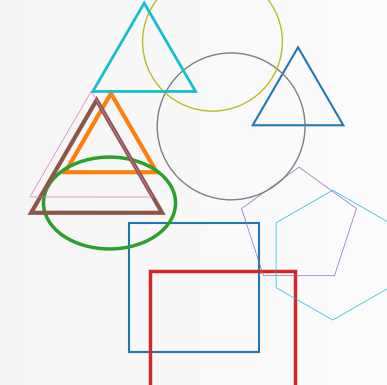[{"shape": "triangle", "thickness": 1.5, "radius": 0.67, "center": [0.769, 0.742]}, {"shape": "square", "thickness": 1.5, "radius": 0.84, "center": [0.5, 0.254]}, {"shape": "triangle", "thickness": 3, "radius": 0.68, "center": [0.286, 0.621]}, {"shape": "oval", "thickness": 2.5, "radius": 0.85, "center": [0.283, 0.473]}, {"shape": "square", "thickness": 2.5, "radius": 0.93, "center": [0.575, 0.11]}, {"shape": "pentagon", "thickness": 0.5, "radius": 0.78, "center": [0.772, 0.41]}, {"shape": "triangle", "thickness": 3, "radius": 0.98, "center": [0.249, 0.545]}, {"shape": "triangle", "thickness": 0.5, "radius": 0.92, "center": [0.236, 0.58]}, {"shape": "circle", "thickness": 1, "radius": 0.95, "center": [0.596, 0.672]}, {"shape": "circle", "thickness": 1, "radius": 0.9, "center": [0.548, 0.892]}, {"shape": "hexagon", "thickness": 0.5, "radius": 0.84, "center": [0.859, 0.337]}, {"shape": "triangle", "thickness": 2, "radius": 0.77, "center": [0.372, 0.839]}]